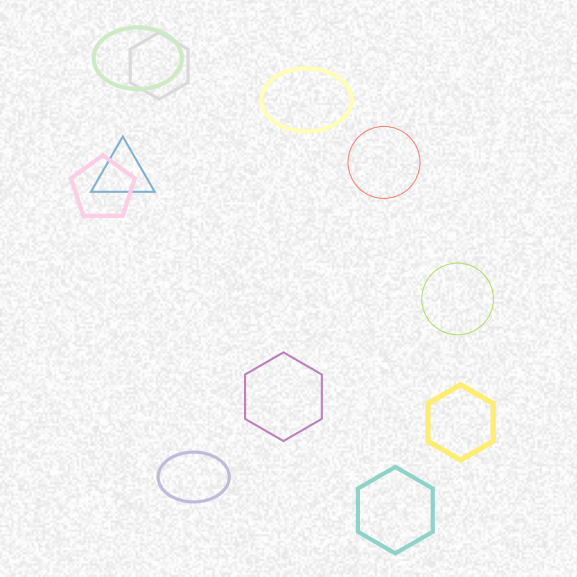[{"shape": "hexagon", "thickness": 2, "radius": 0.37, "center": [0.685, 0.116]}, {"shape": "oval", "thickness": 2, "radius": 0.39, "center": [0.531, 0.826]}, {"shape": "oval", "thickness": 1.5, "radius": 0.31, "center": [0.335, 0.173]}, {"shape": "circle", "thickness": 0.5, "radius": 0.31, "center": [0.665, 0.718]}, {"shape": "triangle", "thickness": 1, "radius": 0.32, "center": [0.213, 0.699]}, {"shape": "circle", "thickness": 0.5, "radius": 0.31, "center": [0.792, 0.482]}, {"shape": "pentagon", "thickness": 2, "radius": 0.29, "center": [0.178, 0.672]}, {"shape": "hexagon", "thickness": 1.5, "radius": 0.29, "center": [0.276, 0.885]}, {"shape": "hexagon", "thickness": 1, "radius": 0.38, "center": [0.491, 0.312]}, {"shape": "oval", "thickness": 2, "radius": 0.38, "center": [0.238, 0.898]}, {"shape": "hexagon", "thickness": 2.5, "radius": 0.33, "center": [0.797, 0.268]}]